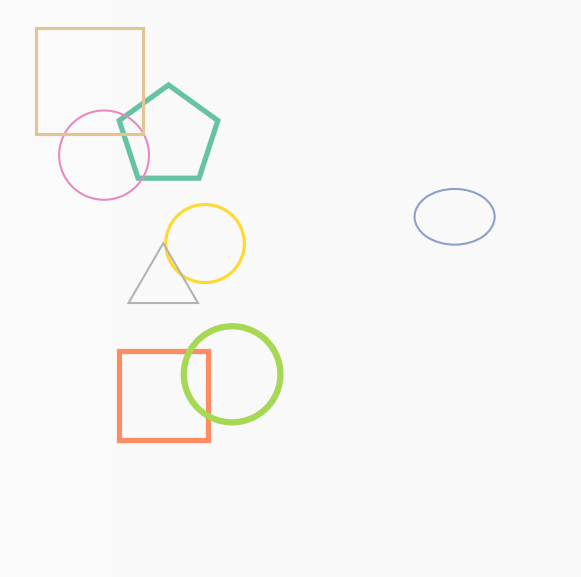[{"shape": "pentagon", "thickness": 2.5, "radius": 0.45, "center": [0.29, 0.763]}, {"shape": "square", "thickness": 2.5, "radius": 0.38, "center": [0.281, 0.314]}, {"shape": "oval", "thickness": 1, "radius": 0.34, "center": [0.782, 0.624]}, {"shape": "circle", "thickness": 1, "radius": 0.39, "center": [0.179, 0.731]}, {"shape": "circle", "thickness": 3, "radius": 0.42, "center": [0.399, 0.351]}, {"shape": "circle", "thickness": 1.5, "radius": 0.34, "center": [0.353, 0.577]}, {"shape": "square", "thickness": 1.5, "radius": 0.46, "center": [0.154, 0.859]}, {"shape": "triangle", "thickness": 1, "radius": 0.34, "center": [0.281, 0.509]}]